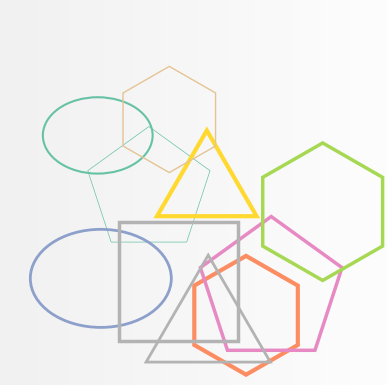[{"shape": "pentagon", "thickness": 0.5, "radius": 0.83, "center": [0.384, 0.505]}, {"shape": "oval", "thickness": 1.5, "radius": 0.71, "center": [0.252, 0.648]}, {"shape": "hexagon", "thickness": 3, "radius": 0.77, "center": [0.635, 0.181]}, {"shape": "oval", "thickness": 2, "radius": 0.91, "center": [0.26, 0.277]}, {"shape": "pentagon", "thickness": 2.5, "radius": 0.96, "center": [0.7, 0.246]}, {"shape": "hexagon", "thickness": 2.5, "radius": 0.89, "center": [0.833, 0.45]}, {"shape": "triangle", "thickness": 3, "radius": 0.74, "center": [0.534, 0.513]}, {"shape": "hexagon", "thickness": 1, "radius": 0.69, "center": [0.437, 0.69]}, {"shape": "square", "thickness": 2.5, "radius": 0.77, "center": [0.46, 0.269]}, {"shape": "triangle", "thickness": 2, "radius": 0.93, "center": [0.537, 0.152]}]